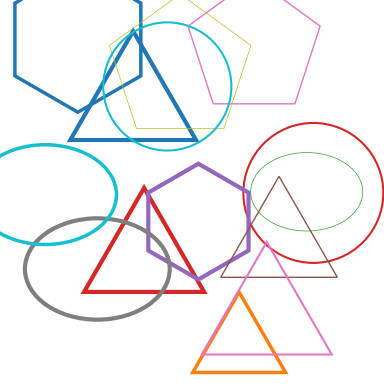[{"shape": "hexagon", "thickness": 2.5, "radius": 0.94, "center": [0.202, 0.897]}, {"shape": "triangle", "thickness": 3, "radius": 0.94, "center": [0.346, 0.731]}, {"shape": "triangle", "thickness": 2.5, "radius": 0.7, "center": [0.621, 0.102]}, {"shape": "oval", "thickness": 0.5, "radius": 0.73, "center": [0.797, 0.502]}, {"shape": "circle", "thickness": 1.5, "radius": 0.91, "center": [0.814, 0.499]}, {"shape": "triangle", "thickness": 3, "radius": 0.9, "center": [0.374, 0.332]}, {"shape": "hexagon", "thickness": 3, "radius": 0.75, "center": [0.515, 0.424]}, {"shape": "triangle", "thickness": 1, "radius": 0.87, "center": [0.725, 0.367]}, {"shape": "triangle", "thickness": 1.5, "radius": 0.97, "center": [0.693, 0.177]}, {"shape": "pentagon", "thickness": 1, "radius": 0.9, "center": [0.66, 0.876]}, {"shape": "oval", "thickness": 3, "radius": 0.94, "center": [0.253, 0.301]}, {"shape": "pentagon", "thickness": 0.5, "radius": 0.97, "center": [0.468, 0.822]}, {"shape": "circle", "thickness": 1.5, "radius": 0.83, "center": [0.435, 0.775]}, {"shape": "oval", "thickness": 2.5, "radius": 0.93, "center": [0.117, 0.494]}]